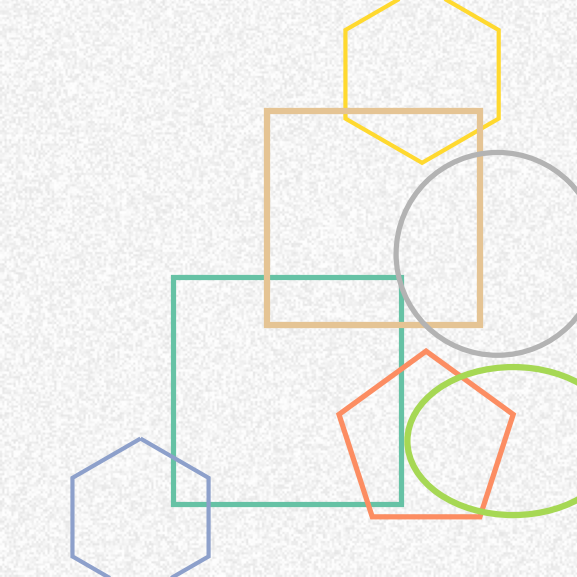[{"shape": "square", "thickness": 2.5, "radius": 0.99, "center": [0.497, 0.323]}, {"shape": "pentagon", "thickness": 2.5, "radius": 0.79, "center": [0.738, 0.233]}, {"shape": "hexagon", "thickness": 2, "radius": 0.68, "center": [0.243, 0.104]}, {"shape": "oval", "thickness": 3, "radius": 0.92, "center": [0.889, 0.235]}, {"shape": "hexagon", "thickness": 2, "radius": 0.77, "center": [0.731, 0.87]}, {"shape": "square", "thickness": 3, "radius": 0.92, "center": [0.646, 0.622]}, {"shape": "circle", "thickness": 2.5, "radius": 0.88, "center": [0.862, 0.56]}]